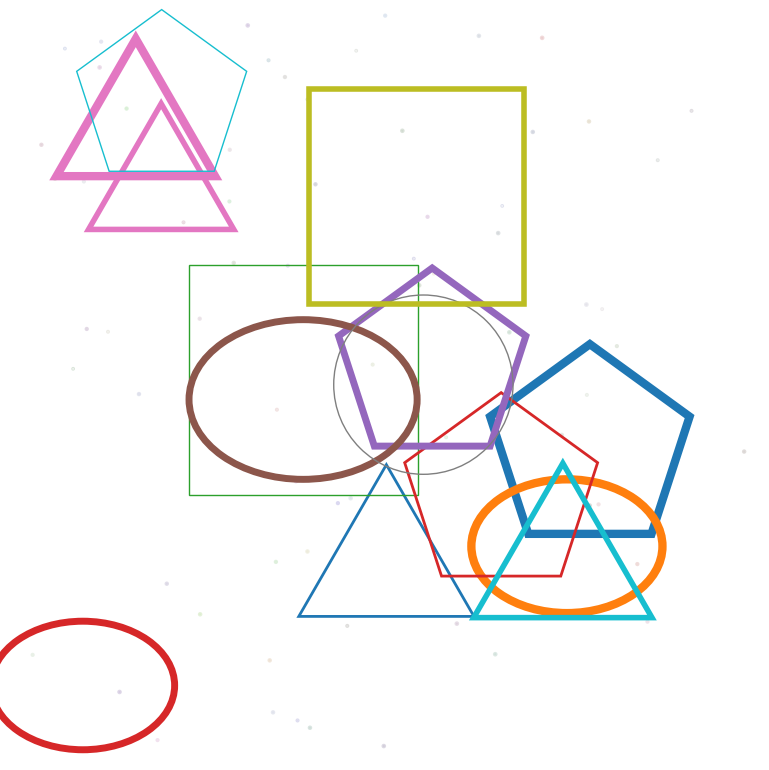[{"shape": "pentagon", "thickness": 3, "radius": 0.68, "center": [0.766, 0.417]}, {"shape": "triangle", "thickness": 1, "radius": 0.66, "center": [0.502, 0.265]}, {"shape": "oval", "thickness": 3, "radius": 0.62, "center": [0.736, 0.291]}, {"shape": "square", "thickness": 0.5, "radius": 0.75, "center": [0.394, 0.506]}, {"shape": "oval", "thickness": 2.5, "radius": 0.6, "center": [0.108, 0.11]}, {"shape": "pentagon", "thickness": 1, "radius": 0.66, "center": [0.651, 0.358]}, {"shape": "pentagon", "thickness": 2.5, "radius": 0.64, "center": [0.561, 0.524]}, {"shape": "oval", "thickness": 2.5, "radius": 0.74, "center": [0.394, 0.481]}, {"shape": "triangle", "thickness": 2, "radius": 0.54, "center": [0.209, 0.756]}, {"shape": "triangle", "thickness": 3, "radius": 0.59, "center": [0.176, 0.831]}, {"shape": "circle", "thickness": 0.5, "radius": 0.58, "center": [0.55, 0.5]}, {"shape": "square", "thickness": 2, "radius": 0.7, "center": [0.541, 0.744]}, {"shape": "pentagon", "thickness": 0.5, "radius": 0.58, "center": [0.21, 0.871]}, {"shape": "triangle", "thickness": 2, "radius": 0.67, "center": [0.731, 0.265]}]